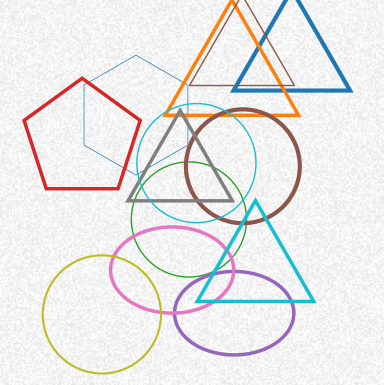[{"shape": "hexagon", "thickness": 0.5, "radius": 0.78, "center": [0.353, 0.701]}, {"shape": "triangle", "thickness": 3, "radius": 0.87, "center": [0.758, 0.852]}, {"shape": "triangle", "thickness": 2.5, "radius": 1.0, "center": [0.602, 0.8]}, {"shape": "circle", "thickness": 1, "radius": 0.75, "center": [0.491, 0.43]}, {"shape": "pentagon", "thickness": 2.5, "radius": 0.79, "center": [0.213, 0.638]}, {"shape": "oval", "thickness": 2.5, "radius": 0.77, "center": [0.608, 0.187]}, {"shape": "circle", "thickness": 3, "radius": 0.74, "center": [0.631, 0.568]}, {"shape": "triangle", "thickness": 1, "radius": 0.79, "center": [0.628, 0.857]}, {"shape": "oval", "thickness": 2.5, "radius": 0.8, "center": [0.447, 0.299]}, {"shape": "triangle", "thickness": 2.5, "radius": 0.78, "center": [0.468, 0.557]}, {"shape": "circle", "thickness": 1.5, "radius": 0.77, "center": [0.265, 0.183]}, {"shape": "triangle", "thickness": 2.5, "radius": 0.87, "center": [0.664, 0.304]}, {"shape": "circle", "thickness": 1, "radius": 0.77, "center": [0.51, 0.576]}]